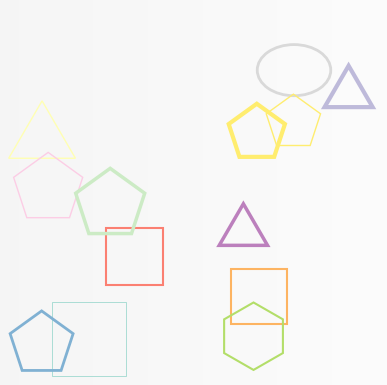[{"shape": "square", "thickness": 0.5, "radius": 0.48, "center": [0.229, 0.119]}, {"shape": "triangle", "thickness": 1, "radius": 0.5, "center": [0.109, 0.639]}, {"shape": "triangle", "thickness": 3, "radius": 0.36, "center": [0.9, 0.758]}, {"shape": "square", "thickness": 1.5, "radius": 0.37, "center": [0.347, 0.333]}, {"shape": "pentagon", "thickness": 2, "radius": 0.43, "center": [0.107, 0.107]}, {"shape": "square", "thickness": 1.5, "radius": 0.36, "center": [0.668, 0.23]}, {"shape": "hexagon", "thickness": 1.5, "radius": 0.44, "center": [0.654, 0.127]}, {"shape": "pentagon", "thickness": 1, "radius": 0.47, "center": [0.124, 0.51]}, {"shape": "oval", "thickness": 2, "radius": 0.47, "center": [0.759, 0.818]}, {"shape": "triangle", "thickness": 2.5, "radius": 0.36, "center": [0.628, 0.399]}, {"shape": "pentagon", "thickness": 2.5, "radius": 0.47, "center": [0.284, 0.469]}, {"shape": "pentagon", "thickness": 3, "radius": 0.38, "center": [0.663, 0.654]}, {"shape": "pentagon", "thickness": 1, "radius": 0.37, "center": [0.757, 0.682]}]